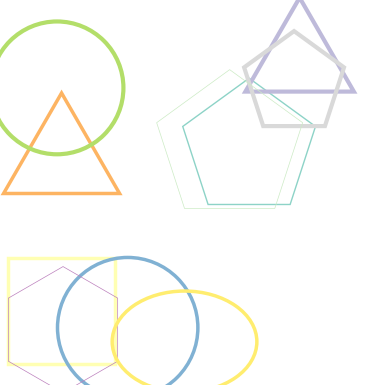[{"shape": "pentagon", "thickness": 1, "radius": 0.91, "center": [0.647, 0.616]}, {"shape": "square", "thickness": 2.5, "radius": 0.69, "center": [0.16, 0.193]}, {"shape": "triangle", "thickness": 3, "radius": 0.81, "center": [0.778, 0.843]}, {"shape": "circle", "thickness": 2.5, "radius": 0.91, "center": [0.332, 0.149]}, {"shape": "triangle", "thickness": 2.5, "radius": 0.87, "center": [0.16, 0.584]}, {"shape": "circle", "thickness": 3, "radius": 0.86, "center": [0.148, 0.772]}, {"shape": "pentagon", "thickness": 3, "radius": 0.68, "center": [0.764, 0.783]}, {"shape": "hexagon", "thickness": 0.5, "radius": 0.82, "center": [0.164, 0.144]}, {"shape": "pentagon", "thickness": 0.5, "radius": 1.0, "center": [0.597, 0.62]}, {"shape": "oval", "thickness": 2.5, "radius": 0.94, "center": [0.479, 0.112]}]